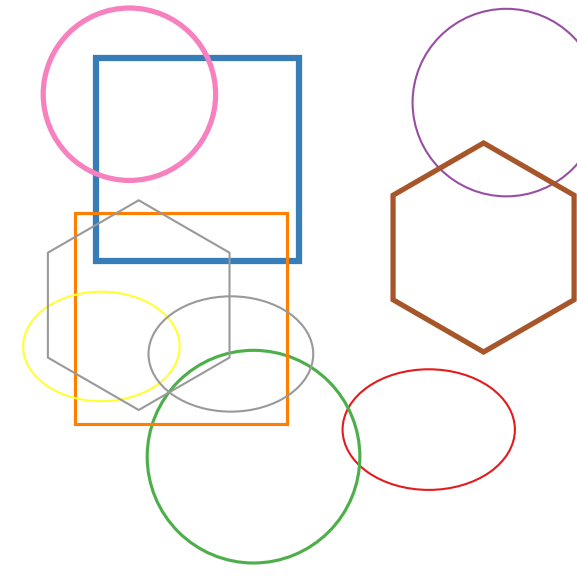[{"shape": "oval", "thickness": 1, "radius": 0.75, "center": [0.742, 0.255]}, {"shape": "square", "thickness": 3, "radius": 0.88, "center": [0.341, 0.723]}, {"shape": "circle", "thickness": 1.5, "radius": 0.92, "center": [0.439, 0.208]}, {"shape": "circle", "thickness": 1, "radius": 0.81, "center": [0.877, 0.822]}, {"shape": "square", "thickness": 1.5, "radius": 0.92, "center": [0.314, 0.448]}, {"shape": "oval", "thickness": 1, "radius": 0.68, "center": [0.176, 0.399]}, {"shape": "hexagon", "thickness": 2.5, "radius": 0.9, "center": [0.837, 0.571]}, {"shape": "circle", "thickness": 2.5, "radius": 0.75, "center": [0.224, 0.836]}, {"shape": "oval", "thickness": 1, "radius": 0.71, "center": [0.4, 0.386]}, {"shape": "hexagon", "thickness": 1, "radius": 0.91, "center": [0.24, 0.471]}]